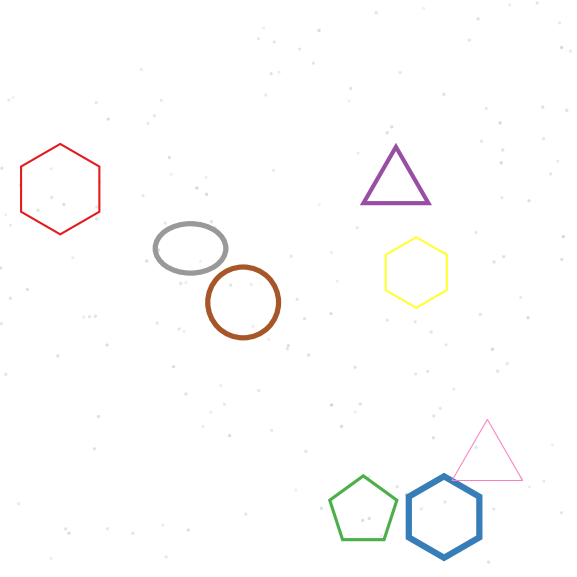[{"shape": "hexagon", "thickness": 1, "radius": 0.39, "center": [0.104, 0.672]}, {"shape": "hexagon", "thickness": 3, "radius": 0.35, "center": [0.769, 0.104]}, {"shape": "pentagon", "thickness": 1.5, "radius": 0.31, "center": [0.629, 0.114]}, {"shape": "triangle", "thickness": 2, "radius": 0.32, "center": [0.686, 0.68]}, {"shape": "hexagon", "thickness": 1, "radius": 0.31, "center": [0.721, 0.527]}, {"shape": "circle", "thickness": 2.5, "radius": 0.31, "center": [0.421, 0.475]}, {"shape": "triangle", "thickness": 0.5, "radius": 0.35, "center": [0.844, 0.202]}, {"shape": "oval", "thickness": 2.5, "radius": 0.31, "center": [0.33, 0.569]}]